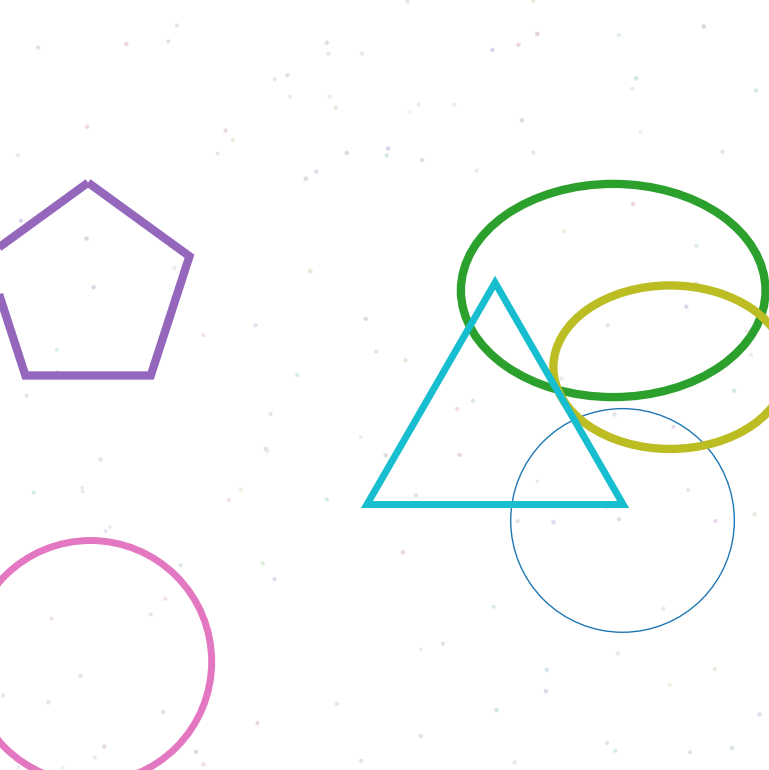[{"shape": "circle", "thickness": 0.5, "radius": 0.73, "center": [0.808, 0.324]}, {"shape": "oval", "thickness": 3, "radius": 0.99, "center": [0.796, 0.623]}, {"shape": "pentagon", "thickness": 3, "radius": 0.69, "center": [0.114, 0.624]}, {"shape": "circle", "thickness": 2.5, "radius": 0.79, "center": [0.118, 0.141]}, {"shape": "oval", "thickness": 3, "radius": 0.76, "center": [0.87, 0.523]}, {"shape": "triangle", "thickness": 2.5, "radius": 0.96, "center": [0.643, 0.441]}]